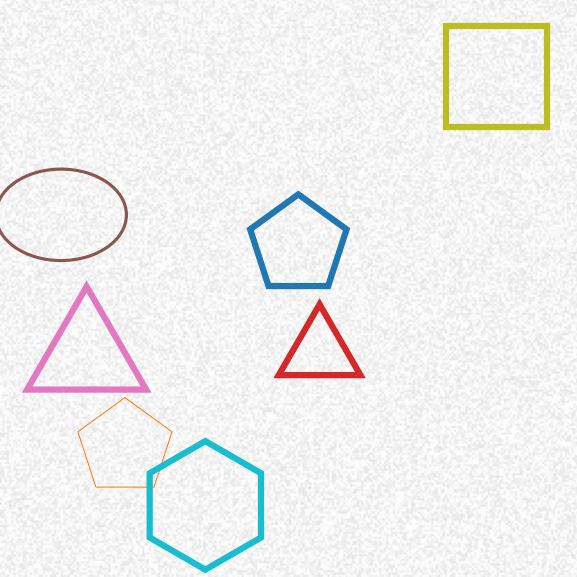[{"shape": "pentagon", "thickness": 3, "radius": 0.44, "center": [0.517, 0.575]}, {"shape": "pentagon", "thickness": 0.5, "radius": 0.43, "center": [0.216, 0.225]}, {"shape": "triangle", "thickness": 3, "radius": 0.41, "center": [0.553, 0.39]}, {"shape": "oval", "thickness": 1.5, "radius": 0.57, "center": [0.106, 0.627]}, {"shape": "triangle", "thickness": 3, "radius": 0.59, "center": [0.15, 0.384]}, {"shape": "square", "thickness": 3, "radius": 0.44, "center": [0.86, 0.866]}, {"shape": "hexagon", "thickness": 3, "radius": 0.56, "center": [0.356, 0.124]}]